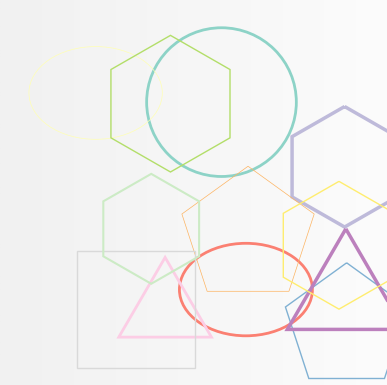[{"shape": "circle", "thickness": 2, "radius": 0.97, "center": [0.572, 0.735]}, {"shape": "oval", "thickness": 0.5, "radius": 0.86, "center": [0.247, 0.759]}, {"shape": "hexagon", "thickness": 2.5, "radius": 0.78, "center": [0.889, 0.567]}, {"shape": "oval", "thickness": 2, "radius": 0.86, "center": [0.635, 0.248]}, {"shape": "pentagon", "thickness": 1, "radius": 0.83, "center": [0.895, 0.151]}, {"shape": "pentagon", "thickness": 0.5, "radius": 0.9, "center": [0.64, 0.389]}, {"shape": "hexagon", "thickness": 1, "radius": 0.89, "center": [0.44, 0.731]}, {"shape": "triangle", "thickness": 2, "radius": 0.69, "center": [0.426, 0.193]}, {"shape": "square", "thickness": 1, "radius": 0.76, "center": [0.35, 0.196]}, {"shape": "triangle", "thickness": 2.5, "radius": 0.87, "center": [0.892, 0.231]}, {"shape": "hexagon", "thickness": 1.5, "radius": 0.71, "center": [0.39, 0.406]}, {"shape": "hexagon", "thickness": 1, "radius": 0.83, "center": [0.875, 0.363]}]